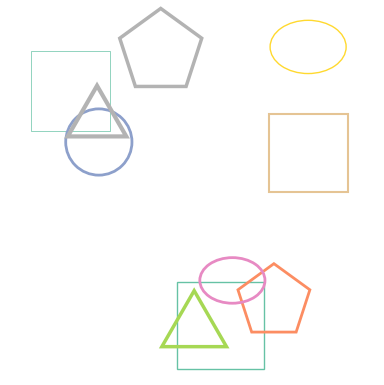[{"shape": "square", "thickness": 1, "radius": 0.56, "center": [0.572, 0.155]}, {"shape": "square", "thickness": 0.5, "radius": 0.51, "center": [0.184, 0.764]}, {"shape": "pentagon", "thickness": 2, "radius": 0.49, "center": [0.711, 0.217]}, {"shape": "circle", "thickness": 2, "radius": 0.43, "center": [0.257, 0.631]}, {"shape": "oval", "thickness": 2, "radius": 0.42, "center": [0.604, 0.272]}, {"shape": "triangle", "thickness": 2.5, "radius": 0.48, "center": [0.504, 0.148]}, {"shape": "oval", "thickness": 1, "radius": 0.49, "center": [0.8, 0.878]}, {"shape": "square", "thickness": 1.5, "radius": 0.51, "center": [0.801, 0.602]}, {"shape": "triangle", "thickness": 3, "radius": 0.44, "center": [0.252, 0.69]}, {"shape": "pentagon", "thickness": 2.5, "radius": 0.56, "center": [0.417, 0.866]}]